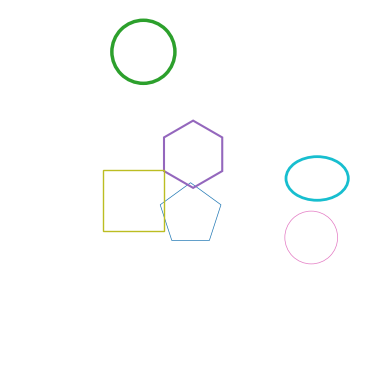[{"shape": "pentagon", "thickness": 0.5, "radius": 0.41, "center": [0.495, 0.442]}, {"shape": "circle", "thickness": 2.5, "radius": 0.41, "center": [0.372, 0.865]}, {"shape": "hexagon", "thickness": 1.5, "radius": 0.44, "center": [0.502, 0.599]}, {"shape": "circle", "thickness": 0.5, "radius": 0.34, "center": [0.808, 0.383]}, {"shape": "square", "thickness": 1, "radius": 0.4, "center": [0.347, 0.478]}, {"shape": "oval", "thickness": 2, "radius": 0.4, "center": [0.824, 0.536]}]